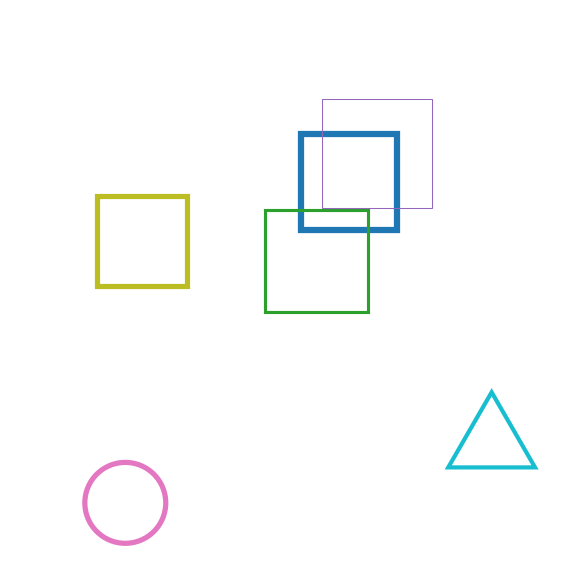[{"shape": "square", "thickness": 3, "radius": 0.42, "center": [0.605, 0.684]}, {"shape": "square", "thickness": 1.5, "radius": 0.45, "center": [0.548, 0.547]}, {"shape": "square", "thickness": 0.5, "radius": 0.47, "center": [0.653, 0.733]}, {"shape": "circle", "thickness": 2.5, "radius": 0.35, "center": [0.217, 0.128]}, {"shape": "square", "thickness": 2.5, "radius": 0.39, "center": [0.245, 0.581]}, {"shape": "triangle", "thickness": 2, "radius": 0.43, "center": [0.851, 0.233]}]